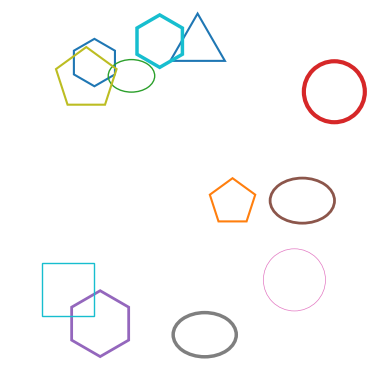[{"shape": "hexagon", "thickness": 1.5, "radius": 0.31, "center": [0.245, 0.838]}, {"shape": "triangle", "thickness": 1.5, "radius": 0.41, "center": [0.513, 0.883]}, {"shape": "pentagon", "thickness": 1.5, "radius": 0.31, "center": [0.604, 0.475]}, {"shape": "oval", "thickness": 1, "radius": 0.3, "center": [0.341, 0.803]}, {"shape": "circle", "thickness": 3, "radius": 0.4, "center": [0.868, 0.762]}, {"shape": "hexagon", "thickness": 2, "radius": 0.43, "center": [0.26, 0.159]}, {"shape": "oval", "thickness": 2, "radius": 0.42, "center": [0.785, 0.479]}, {"shape": "circle", "thickness": 0.5, "radius": 0.4, "center": [0.765, 0.273]}, {"shape": "oval", "thickness": 2.5, "radius": 0.41, "center": [0.532, 0.131]}, {"shape": "pentagon", "thickness": 1.5, "radius": 0.41, "center": [0.224, 0.795]}, {"shape": "hexagon", "thickness": 2.5, "radius": 0.34, "center": [0.415, 0.893]}, {"shape": "square", "thickness": 1, "radius": 0.34, "center": [0.176, 0.248]}]